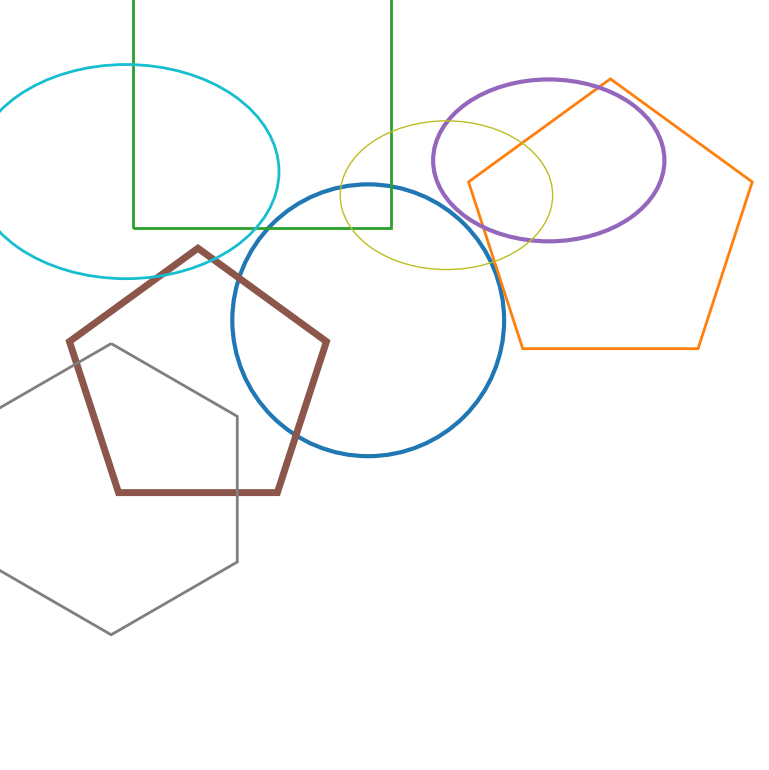[{"shape": "circle", "thickness": 1.5, "radius": 0.88, "center": [0.478, 0.584]}, {"shape": "pentagon", "thickness": 1, "radius": 0.97, "center": [0.793, 0.704]}, {"shape": "square", "thickness": 1, "radius": 0.84, "center": [0.34, 0.872]}, {"shape": "oval", "thickness": 1.5, "radius": 0.75, "center": [0.713, 0.792]}, {"shape": "pentagon", "thickness": 2.5, "radius": 0.88, "center": [0.257, 0.502]}, {"shape": "hexagon", "thickness": 1, "radius": 0.95, "center": [0.144, 0.365]}, {"shape": "oval", "thickness": 0.5, "radius": 0.69, "center": [0.58, 0.746]}, {"shape": "oval", "thickness": 1, "radius": 0.99, "center": [0.164, 0.777]}]